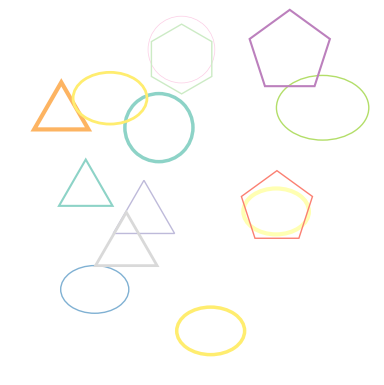[{"shape": "triangle", "thickness": 1.5, "radius": 0.4, "center": [0.223, 0.505]}, {"shape": "circle", "thickness": 2.5, "radius": 0.44, "center": [0.413, 0.669]}, {"shape": "oval", "thickness": 3, "radius": 0.43, "center": [0.717, 0.451]}, {"shape": "triangle", "thickness": 1, "radius": 0.46, "center": [0.374, 0.44]}, {"shape": "pentagon", "thickness": 1, "radius": 0.49, "center": [0.719, 0.46]}, {"shape": "oval", "thickness": 1, "radius": 0.44, "center": [0.246, 0.248]}, {"shape": "triangle", "thickness": 3, "radius": 0.41, "center": [0.159, 0.705]}, {"shape": "oval", "thickness": 1, "radius": 0.6, "center": [0.838, 0.72]}, {"shape": "circle", "thickness": 0.5, "radius": 0.43, "center": [0.471, 0.871]}, {"shape": "triangle", "thickness": 2, "radius": 0.46, "center": [0.328, 0.356]}, {"shape": "pentagon", "thickness": 1.5, "radius": 0.55, "center": [0.753, 0.865]}, {"shape": "hexagon", "thickness": 1, "radius": 0.45, "center": [0.472, 0.847]}, {"shape": "oval", "thickness": 2, "radius": 0.48, "center": [0.286, 0.745]}, {"shape": "oval", "thickness": 2.5, "radius": 0.44, "center": [0.547, 0.141]}]